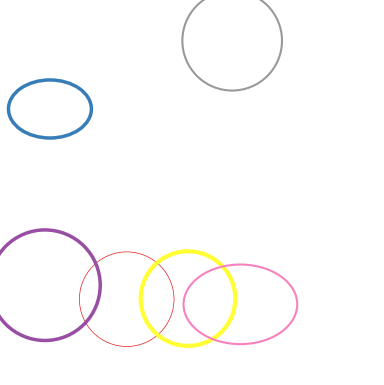[{"shape": "circle", "thickness": 0.5, "radius": 0.61, "center": [0.329, 0.223]}, {"shape": "oval", "thickness": 2.5, "radius": 0.54, "center": [0.13, 0.717]}, {"shape": "circle", "thickness": 2.5, "radius": 0.72, "center": [0.117, 0.259]}, {"shape": "circle", "thickness": 3, "radius": 0.61, "center": [0.488, 0.224]}, {"shape": "oval", "thickness": 1.5, "radius": 0.74, "center": [0.624, 0.21]}, {"shape": "circle", "thickness": 1.5, "radius": 0.65, "center": [0.603, 0.894]}]